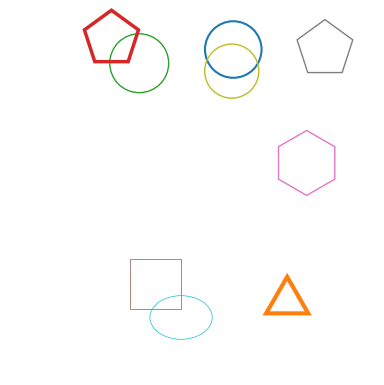[{"shape": "circle", "thickness": 1.5, "radius": 0.37, "center": [0.606, 0.871]}, {"shape": "triangle", "thickness": 3, "radius": 0.32, "center": [0.746, 0.218]}, {"shape": "circle", "thickness": 1, "radius": 0.38, "center": [0.362, 0.836]}, {"shape": "pentagon", "thickness": 2.5, "radius": 0.37, "center": [0.289, 0.9]}, {"shape": "square", "thickness": 0.5, "radius": 0.33, "center": [0.403, 0.263]}, {"shape": "hexagon", "thickness": 1, "radius": 0.42, "center": [0.796, 0.577]}, {"shape": "pentagon", "thickness": 1, "radius": 0.38, "center": [0.844, 0.873]}, {"shape": "circle", "thickness": 1, "radius": 0.35, "center": [0.602, 0.815]}, {"shape": "oval", "thickness": 0.5, "radius": 0.4, "center": [0.47, 0.175]}]